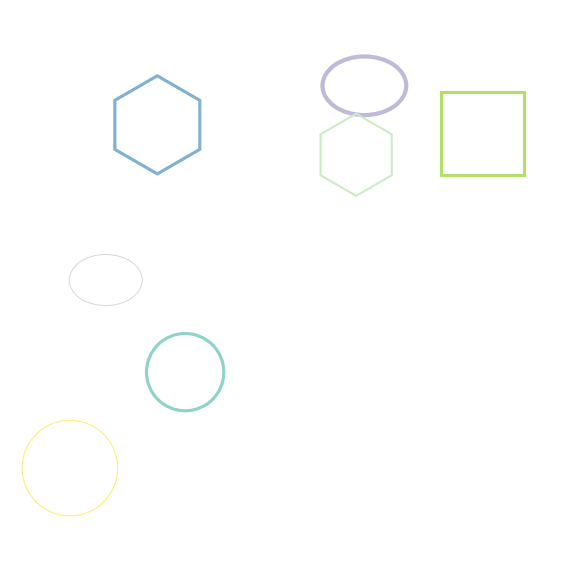[{"shape": "circle", "thickness": 1.5, "radius": 0.33, "center": [0.321, 0.355]}, {"shape": "oval", "thickness": 2, "radius": 0.36, "center": [0.631, 0.851]}, {"shape": "hexagon", "thickness": 1.5, "radius": 0.42, "center": [0.272, 0.783]}, {"shape": "square", "thickness": 1.5, "radius": 0.36, "center": [0.835, 0.768]}, {"shape": "oval", "thickness": 0.5, "radius": 0.32, "center": [0.183, 0.514]}, {"shape": "hexagon", "thickness": 1, "radius": 0.36, "center": [0.617, 0.731]}, {"shape": "circle", "thickness": 0.5, "radius": 0.41, "center": [0.121, 0.189]}]